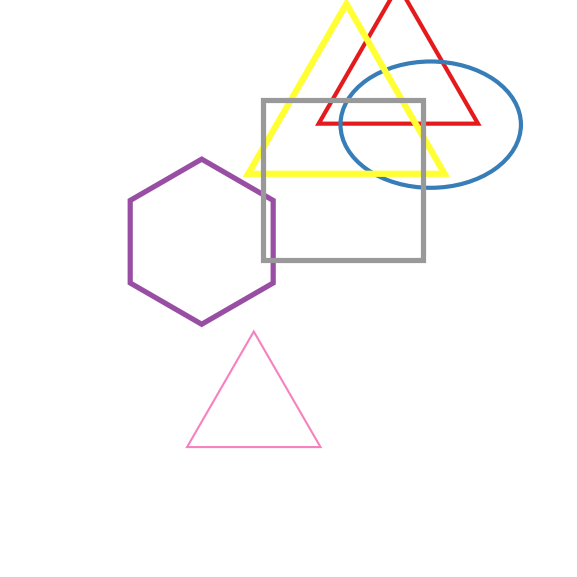[{"shape": "triangle", "thickness": 2, "radius": 0.8, "center": [0.69, 0.865]}, {"shape": "oval", "thickness": 2, "radius": 0.78, "center": [0.746, 0.783]}, {"shape": "hexagon", "thickness": 2.5, "radius": 0.71, "center": [0.349, 0.581]}, {"shape": "triangle", "thickness": 3, "radius": 0.98, "center": [0.6, 0.796]}, {"shape": "triangle", "thickness": 1, "radius": 0.67, "center": [0.439, 0.292]}, {"shape": "square", "thickness": 2.5, "radius": 0.69, "center": [0.594, 0.687]}]